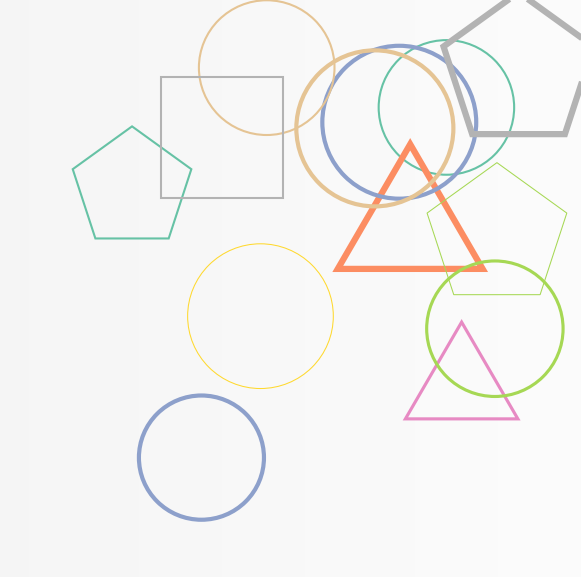[{"shape": "pentagon", "thickness": 1, "radius": 0.54, "center": [0.227, 0.673]}, {"shape": "circle", "thickness": 1, "radius": 0.58, "center": [0.768, 0.813]}, {"shape": "triangle", "thickness": 3, "radius": 0.72, "center": [0.706, 0.605]}, {"shape": "circle", "thickness": 2, "radius": 0.54, "center": [0.347, 0.207]}, {"shape": "circle", "thickness": 2, "radius": 0.66, "center": [0.687, 0.787]}, {"shape": "triangle", "thickness": 1.5, "radius": 0.56, "center": [0.794, 0.33]}, {"shape": "circle", "thickness": 1.5, "radius": 0.59, "center": [0.851, 0.43]}, {"shape": "pentagon", "thickness": 0.5, "radius": 0.63, "center": [0.855, 0.591]}, {"shape": "circle", "thickness": 0.5, "radius": 0.63, "center": [0.448, 0.452]}, {"shape": "circle", "thickness": 1, "radius": 0.58, "center": [0.459, 0.882]}, {"shape": "circle", "thickness": 2, "radius": 0.68, "center": [0.645, 0.777]}, {"shape": "pentagon", "thickness": 3, "radius": 0.68, "center": [0.892, 0.877]}, {"shape": "square", "thickness": 1, "radius": 0.52, "center": [0.382, 0.76]}]